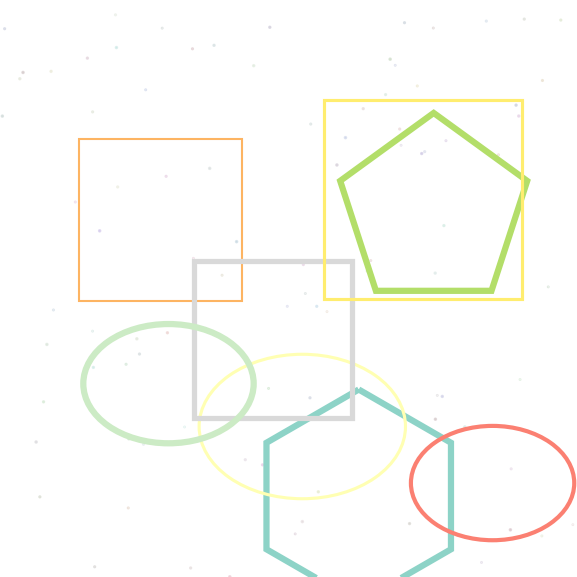[{"shape": "hexagon", "thickness": 3, "radius": 0.92, "center": [0.621, 0.14]}, {"shape": "oval", "thickness": 1.5, "radius": 0.89, "center": [0.523, 0.261]}, {"shape": "oval", "thickness": 2, "radius": 0.71, "center": [0.853, 0.163]}, {"shape": "square", "thickness": 1, "radius": 0.7, "center": [0.278, 0.619]}, {"shape": "pentagon", "thickness": 3, "radius": 0.85, "center": [0.751, 0.633]}, {"shape": "square", "thickness": 2.5, "radius": 0.68, "center": [0.473, 0.411]}, {"shape": "oval", "thickness": 3, "radius": 0.74, "center": [0.292, 0.335]}, {"shape": "square", "thickness": 1.5, "radius": 0.86, "center": [0.732, 0.654]}]